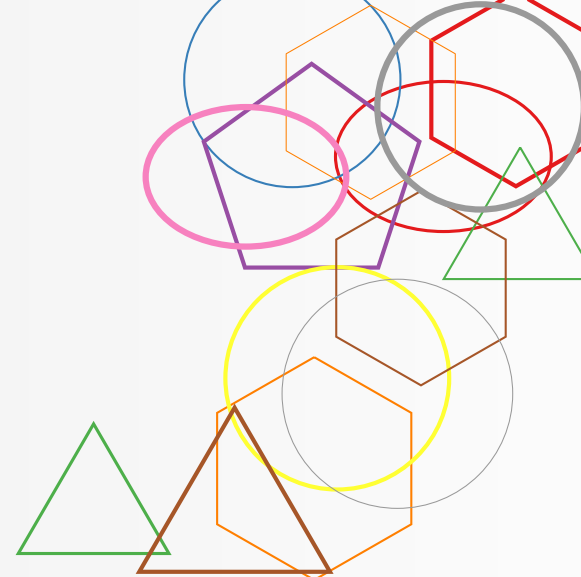[{"shape": "oval", "thickness": 1.5, "radius": 0.93, "center": [0.763, 0.728]}, {"shape": "hexagon", "thickness": 2, "radius": 0.84, "center": [0.888, 0.845]}, {"shape": "circle", "thickness": 1, "radius": 0.93, "center": [0.503, 0.861]}, {"shape": "triangle", "thickness": 1, "radius": 0.76, "center": [0.895, 0.592]}, {"shape": "triangle", "thickness": 1.5, "radius": 0.75, "center": [0.161, 0.115]}, {"shape": "pentagon", "thickness": 2, "radius": 0.98, "center": [0.536, 0.694]}, {"shape": "hexagon", "thickness": 1, "radius": 0.96, "center": [0.541, 0.188]}, {"shape": "hexagon", "thickness": 0.5, "radius": 0.84, "center": [0.638, 0.822]}, {"shape": "circle", "thickness": 2, "radius": 0.96, "center": [0.58, 0.344]}, {"shape": "hexagon", "thickness": 1, "radius": 0.84, "center": [0.724, 0.5]}, {"shape": "triangle", "thickness": 2, "radius": 0.95, "center": [0.404, 0.104]}, {"shape": "oval", "thickness": 3, "radius": 0.86, "center": [0.423, 0.693]}, {"shape": "circle", "thickness": 0.5, "radius": 0.99, "center": [0.684, 0.317]}, {"shape": "circle", "thickness": 3, "radius": 0.89, "center": [0.827, 0.814]}]